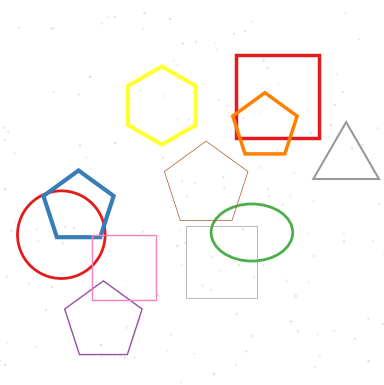[{"shape": "circle", "thickness": 2, "radius": 0.57, "center": [0.159, 0.39]}, {"shape": "square", "thickness": 2.5, "radius": 0.54, "center": [0.721, 0.749]}, {"shape": "pentagon", "thickness": 3, "radius": 0.48, "center": [0.204, 0.461]}, {"shape": "oval", "thickness": 2, "radius": 0.53, "center": [0.654, 0.396]}, {"shape": "pentagon", "thickness": 1, "radius": 0.53, "center": [0.269, 0.165]}, {"shape": "pentagon", "thickness": 2.5, "radius": 0.44, "center": [0.688, 0.671]}, {"shape": "hexagon", "thickness": 3, "radius": 0.51, "center": [0.42, 0.726]}, {"shape": "pentagon", "thickness": 0.5, "radius": 0.57, "center": [0.536, 0.519]}, {"shape": "square", "thickness": 1, "radius": 0.42, "center": [0.322, 0.306]}, {"shape": "square", "thickness": 0.5, "radius": 0.46, "center": [0.576, 0.32]}, {"shape": "triangle", "thickness": 1.5, "radius": 0.49, "center": [0.899, 0.584]}]